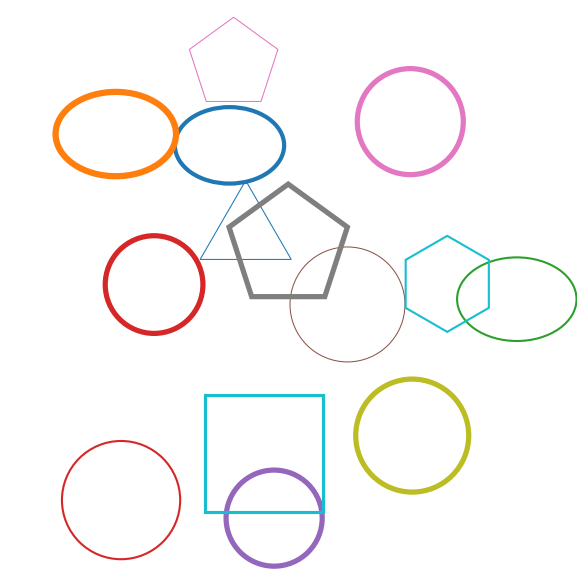[{"shape": "oval", "thickness": 2, "radius": 0.47, "center": [0.397, 0.747]}, {"shape": "triangle", "thickness": 0.5, "radius": 0.46, "center": [0.425, 0.595]}, {"shape": "oval", "thickness": 3, "radius": 0.52, "center": [0.201, 0.767]}, {"shape": "oval", "thickness": 1, "radius": 0.52, "center": [0.895, 0.481]}, {"shape": "circle", "thickness": 2.5, "radius": 0.42, "center": [0.267, 0.506]}, {"shape": "circle", "thickness": 1, "radius": 0.51, "center": [0.21, 0.133]}, {"shape": "circle", "thickness": 2.5, "radius": 0.42, "center": [0.475, 0.102]}, {"shape": "circle", "thickness": 0.5, "radius": 0.5, "center": [0.602, 0.472]}, {"shape": "pentagon", "thickness": 0.5, "radius": 0.4, "center": [0.405, 0.889]}, {"shape": "circle", "thickness": 2.5, "radius": 0.46, "center": [0.71, 0.789]}, {"shape": "pentagon", "thickness": 2.5, "radius": 0.54, "center": [0.499, 0.573]}, {"shape": "circle", "thickness": 2.5, "radius": 0.49, "center": [0.714, 0.245]}, {"shape": "hexagon", "thickness": 1, "radius": 0.42, "center": [0.774, 0.508]}, {"shape": "square", "thickness": 1.5, "radius": 0.51, "center": [0.457, 0.214]}]